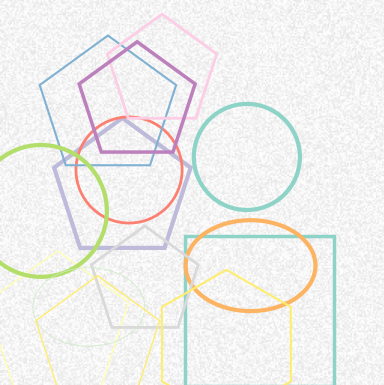[{"shape": "square", "thickness": 2.5, "radius": 0.97, "center": [0.674, 0.192]}, {"shape": "circle", "thickness": 3, "radius": 0.69, "center": [0.641, 0.592]}, {"shape": "pentagon", "thickness": 1, "radius": 0.97, "center": [0.149, 0.154]}, {"shape": "pentagon", "thickness": 3, "radius": 0.93, "center": [0.318, 0.507]}, {"shape": "circle", "thickness": 2, "radius": 0.69, "center": [0.335, 0.558]}, {"shape": "pentagon", "thickness": 1.5, "radius": 0.93, "center": [0.28, 0.721]}, {"shape": "oval", "thickness": 3, "radius": 0.84, "center": [0.651, 0.31]}, {"shape": "circle", "thickness": 3, "radius": 0.86, "center": [0.106, 0.452]}, {"shape": "pentagon", "thickness": 2, "radius": 0.75, "center": [0.421, 0.814]}, {"shape": "pentagon", "thickness": 2, "radius": 0.73, "center": [0.376, 0.267]}, {"shape": "pentagon", "thickness": 2.5, "radius": 0.79, "center": [0.356, 0.733]}, {"shape": "oval", "thickness": 0.5, "radius": 0.73, "center": [0.231, 0.203]}, {"shape": "hexagon", "thickness": 1.5, "radius": 0.97, "center": [0.588, 0.106]}, {"shape": "pentagon", "thickness": 1, "radius": 0.85, "center": [0.254, 0.115]}]